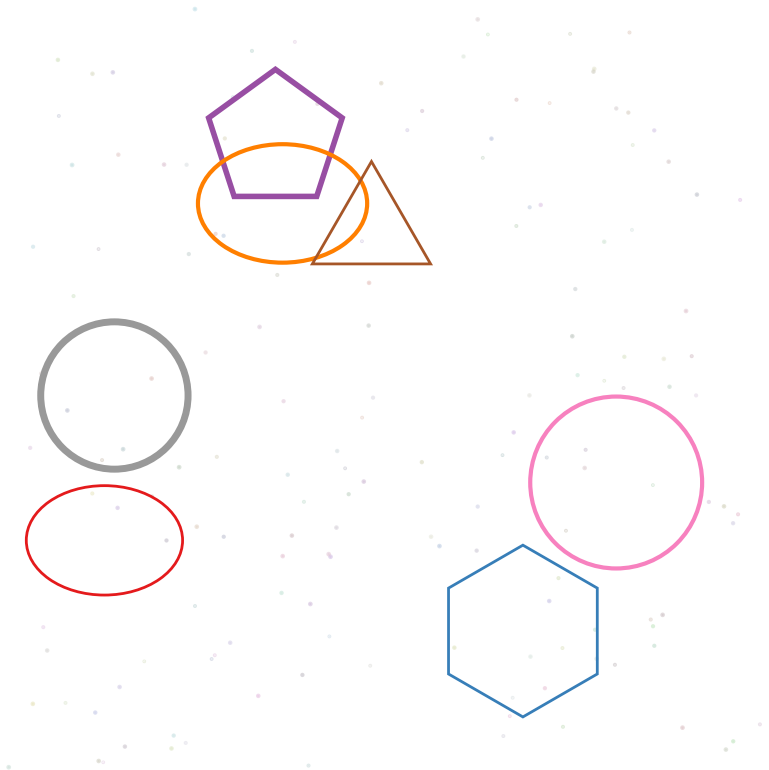[{"shape": "oval", "thickness": 1, "radius": 0.51, "center": [0.136, 0.298]}, {"shape": "hexagon", "thickness": 1, "radius": 0.56, "center": [0.679, 0.18]}, {"shape": "pentagon", "thickness": 2, "radius": 0.46, "center": [0.358, 0.819]}, {"shape": "oval", "thickness": 1.5, "radius": 0.55, "center": [0.367, 0.736]}, {"shape": "triangle", "thickness": 1, "radius": 0.44, "center": [0.482, 0.702]}, {"shape": "circle", "thickness": 1.5, "radius": 0.56, "center": [0.8, 0.373]}, {"shape": "circle", "thickness": 2.5, "radius": 0.48, "center": [0.149, 0.486]}]